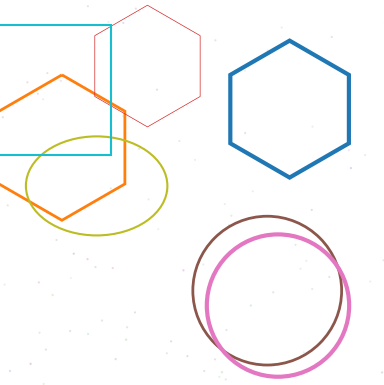[{"shape": "hexagon", "thickness": 3, "radius": 0.89, "center": [0.752, 0.717]}, {"shape": "hexagon", "thickness": 2, "radius": 0.94, "center": [0.161, 0.617]}, {"shape": "hexagon", "thickness": 0.5, "radius": 0.79, "center": [0.383, 0.828]}, {"shape": "circle", "thickness": 2, "radius": 0.97, "center": [0.694, 0.245]}, {"shape": "circle", "thickness": 3, "radius": 0.92, "center": [0.722, 0.206]}, {"shape": "oval", "thickness": 1.5, "radius": 0.92, "center": [0.251, 0.517]}, {"shape": "square", "thickness": 1.5, "radius": 0.84, "center": [0.121, 0.767]}]